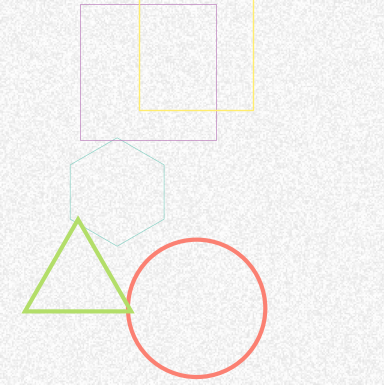[{"shape": "hexagon", "thickness": 0.5, "radius": 0.7, "center": [0.304, 0.501]}, {"shape": "circle", "thickness": 3, "radius": 0.89, "center": [0.511, 0.199]}, {"shape": "triangle", "thickness": 3, "radius": 0.8, "center": [0.203, 0.271]}, {"shape": "square", "thickness": 0.5, "radius": 0.88, "center": [0.384, 0.813]}, {"shape": "square", "thickness": 1, "radius": 0.74, "center": [0.509, 0.864]}]